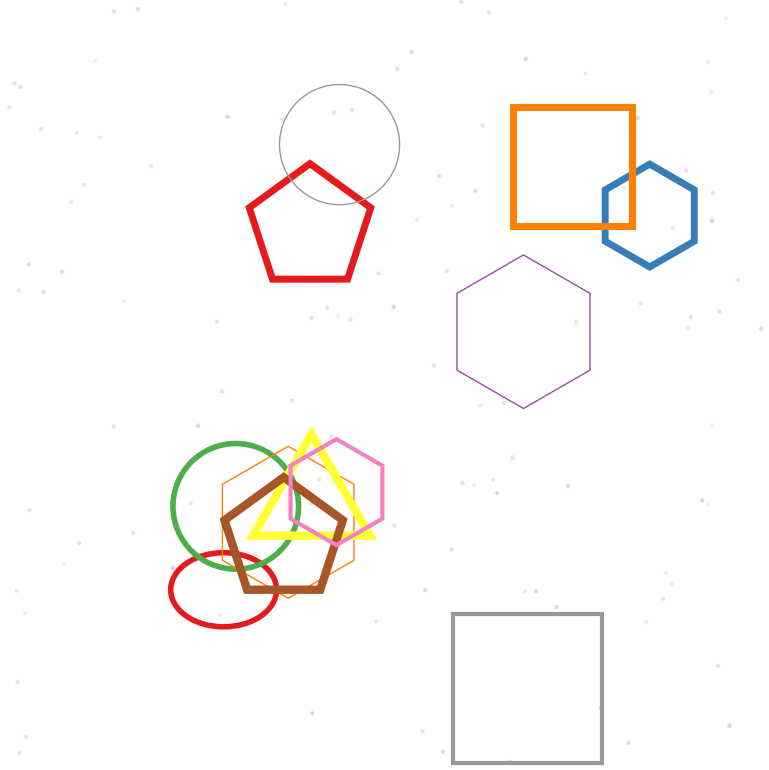[{"shape": "oval", "thickness": 2, "radius": 0.34, "center": [0.29, 0.234]}, {"shape": "pentagon", "thickness": 2.5, "radius": 0.41, "center": [0.403, 0.705]}, {"shape": "hexagon", "thickness": 2.5, "radius": 0.33, "center": [0.844, 0.72]}, {"shape": "circle", "thickness": 2, "radius": 0.41, "center": [0.306, 0.342]}, {"shape": "hexagon", "thickness": 0.5, "radius": 0.5, "center": [0.68, 0.569]}, {"shape": "square", "thickness": 2.5, "radius": 0.39, "center": [0.743, 0.784]}, {"shape": "hexagon", "thickness": 0.5, "radius": 0.49, "center": [0.374, 0.322]}, {"shape": "triangle", "thickness": 3, "radius": 0.44, "center": [0.404, 0.348]}, {"shape": "pentagon", "thickness": 3, "radius": 0.4, "center": [0.368, 0.299]}, {"shape": "hexagon", "thickness": 1.5, "radius": 0.34, "center": [0.437, 0.361]}, {"shape": "circle", "thickness": 0.5, "radius": 0.39, "center": [0.441, 0.812]}, {"shape": "square", "thickness": 1.5, "radius": 0.48, "center": [0.685, 0.106]}]